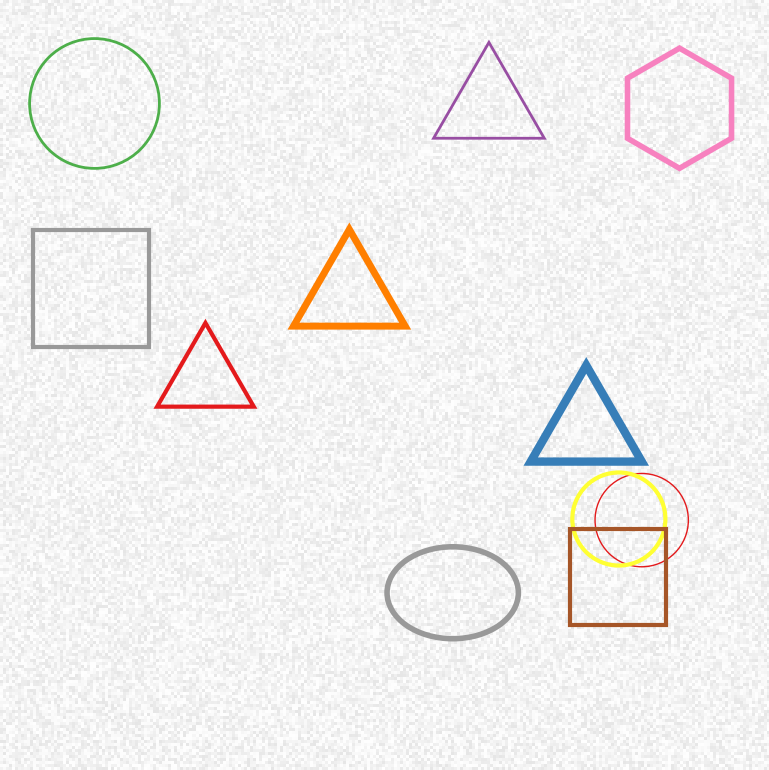[{"shape": "triangle", "thickness": 1.5, "radius": 0.36, "center": [0.267, 0.508]}, {"shape": "circle", "thickness": 0.5, "radius": 0.3, "center": [0.833, 0.325]}, {"shape": "triangle", "thickness": 3, "radius": 0.42, "center": [0.761, 0.442]}, {"shape": "circle", "thickness": 1, "radius": 0.42, "center": [0.123, 0.866]}, {"shape": "triangle", "thickness": 1, "radius": 0.41, "center": [0.635, 0.862]}, {"shape": "triangle", "thickness": 2.5, "radius": 0.42, "center": [0.454, 0.618]}, {"shape": "circle", "thickness": 1.5, "radius": 0.3, "center": [0.804, 0.326]}, {"shape": "square", "thickness": 1.5, "radius": 0.31, "center": [0.802, 0.251]}, {"shape": "hexagon", "thickness": 2, "radius": 0.39, "center": [0.882, 0.859]}, {"shape": "square", "thickness": 1.5, "radius": 0.38, "center": [0.118, 0.625]}, {"shape": "oval", "thickness": 2, "radius": 0.43, "center": [0.588, 0.23]}]